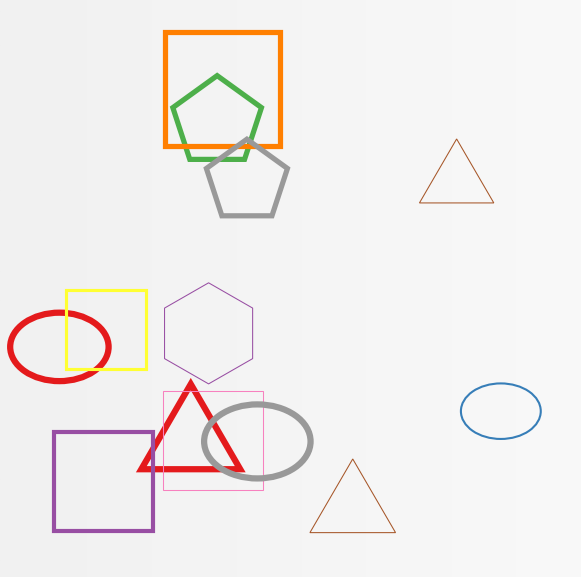[{"shape": "triangle", "thickness": 3, "radius": 0.49, "center": [0.328, 0.236]}, {"shape": "oval", "thickness": 3, "radius": 0.42, "center": [0.102, 0.398]}, {"shape": "oval", "thickness": 1, "radius": 0.34, "center": [0.862, 0.287]}, {"shape": "pentagon", "thickness": 2.5, "radius": 0.4, "center": [0.374, 0.788]}, {"shape": "square", "thickness": 2, "radius": 0.43, "center": [0.179, 0.165]}, {"shape": "hexagon", "thickness": 0.5, "radius": 0.44, "center": [0.359, 0.422]}, {"shape": "square", "thickness": 2.5, "radius": 0.5, "center": [0.383, 0.845]}, {"shape": "square", "thickness": 1.5, "radius": 0.34, "center": [0.183, 0.429]}, {"shape": "triangle", "thickness": 0.5, "radius": 0.37, "center": [0.786, 0.685]}, {"shape": "triangle", "thickness": 0.5, "radius": 0.43, "center": [0.607, 0.119]}, {"shape": "square", "thickness": 0.5, "radius": 0.43, "center": [0.366, 0.237]}, {"shape": "pentagon", "thickness": 2.5, "radius": 0.37, "center": [0.425, 0.685]}, {"shape": "oval", "thickness": 3, "radius": 0.46, "center": [0.443, 0.235]}]